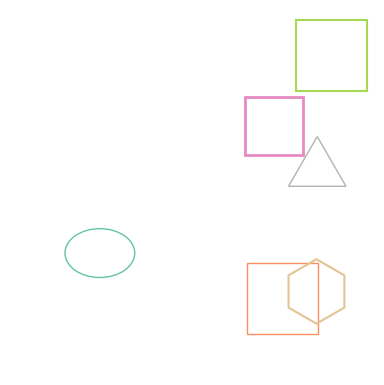[{"shape": "oval", "thickness": 1, "radius": 0.45, "center": [0.259, 0.343]}, {"shape": "square", "thickness": 1, "radius": 0.46, "center": [0.735, 0.225]}, {"shape": "square", "thickness": 2, "radius": 0.38, "center": [0.712, 0.673]}, {"shape": "square", "thickness": 1.5, "radius": 0.46, "center": [0.862, 0.856]}, {"shape": "hexagon", "thickness": 1.5, "radius": 0.42, "center": [0.822, 0.243]}, {"shape": "triangle", "thickness": 1, "radius": 0.43, "center": [0.824, 0.559]}]